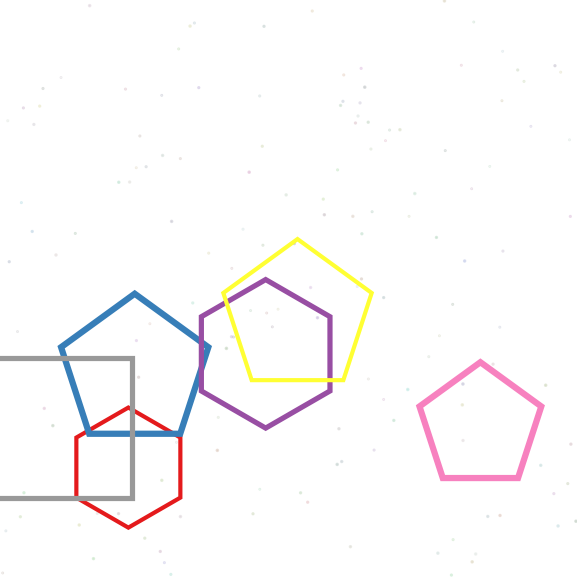[{"shape": "hexagon", "thickness": 2, "radius": 0.52, "center": [0.222, 0.189]}, {"shape": "pentagon", "thickness": 3, "radius": 0.67, "center": [0.233, 0.356]}, {"shape": "hexagon", "thickness": 2.5, "radius": 0.64, "center": [0.46, 0.386]}, {"shape": "pentagon", "thickness": 2, "radius": 0.68, "center": [0.515, 0.45]}, {"shape": "pentagon", "thickness": 3, "radius": 0.55, "center": [0.832, 0.261]}, {"shape": "square", "thickness": 2.5, "radius": 0.61, "center": [0.108, 0.258]}]